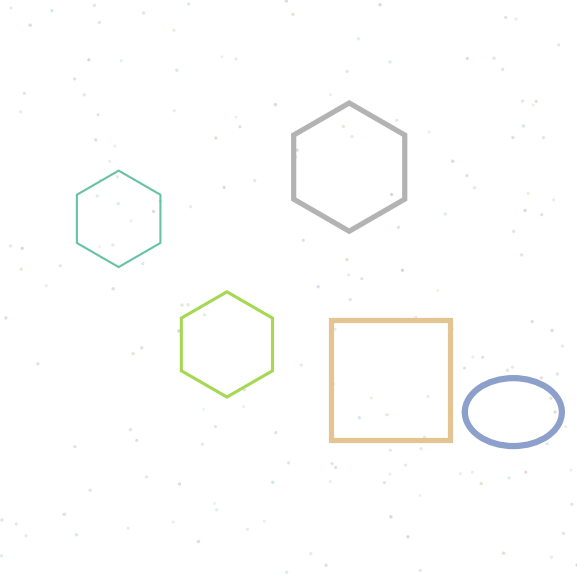[{"shape": "hexagon", "thickness": 1, "radius": 0.42, "center": [0.205, 0.62]}, {"shape": "oval", "thickness": 3, "radius": 0.42, "center": [0.889, 0.286]}, {"shape": "hexagon", "thickness": 1.5, "radius": 0.46, "center": [0.393, 0.403]}, {"shape": "square", "thickness": 2.5, "radius": 0.52, "center": [0.676, 0.341]}, {"shape": "hexagon", "thickness": 2.5, "radius": 0.56, "center": [0.605, 0.71]}]